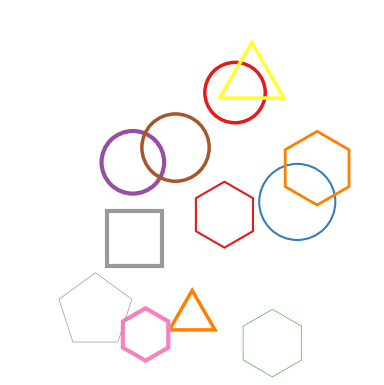[{"shape": "circle", "thickness": 2.5, "radius": 0.39, "center": [0.61, 0.76]}, {"shape": "hexagon", "thickness": 1.5, "radius": 0.43, "center": [0.583, 0.442]}, {"shape": "circle", "thickness": 1.5, "radius": 0.49, "center": [0.772, 0.476]}, {"shape": "hexagon", "thickness": 0.5, "radius": 0.44, "center": [0.707, 0.109]}, {"shape": "circle", "thickness": 3, "radius": 0.41, "center": [0.345, 0.578]}, {"shape": "triangle", "thickness": 2.5, "radius": 0.34, "center": [0.499, 0.177]}, {"shape": "hexagon", "thickness": 2, "radius": 0.48, "center": [0.824, 0.563]}, {"shape": "triangle", "thickness": 2.5, "radius": 0.48, "center": [0.654, 0.793]}, {"shape": "circle", "thickness": 2.5, "radius": 0.44, "center": [0.456, 0.617]}, {"shape": "hexagon", "thickness": 3, "radius": 0.34, "center": [0.378, 0.131]}, {"shape": "pentagon", "thickness": 0.5, "radius": 0.5, "center": [0.248, 0.192]}, {"shape": "square", "thickness": 3, "radius": 0.36, "center": [0.35, 0.38]}]